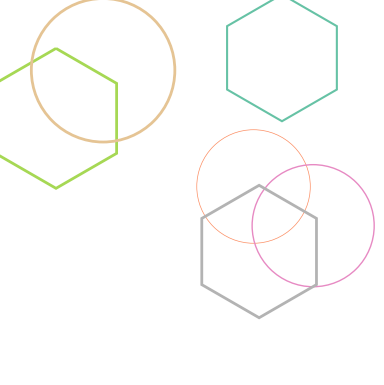[{"shape": "hexagon", "thickness": 1.5, "radius": 0.82, "center": [0.732, 0.85]}, {"shape": "circle", "thickness": 0.5, "radius": 0.74, "center": [0.659, 0.516]}, {"shape": "circle", "thickness": 1, "radius": 0.79, "center": [0.813, 0.414]}, {"shape": "hexagon", "thickness": 2, "radius": 0.91, "center": [0.146, 0.693]}, {"shape": "circle", "thickness": 2, "radius": 0.93, "center": [0.268, 0.817]}, {"shape": "hexagon", "thickness": 2, "radius": 0.86, "center": [0.673, 0.347]}]